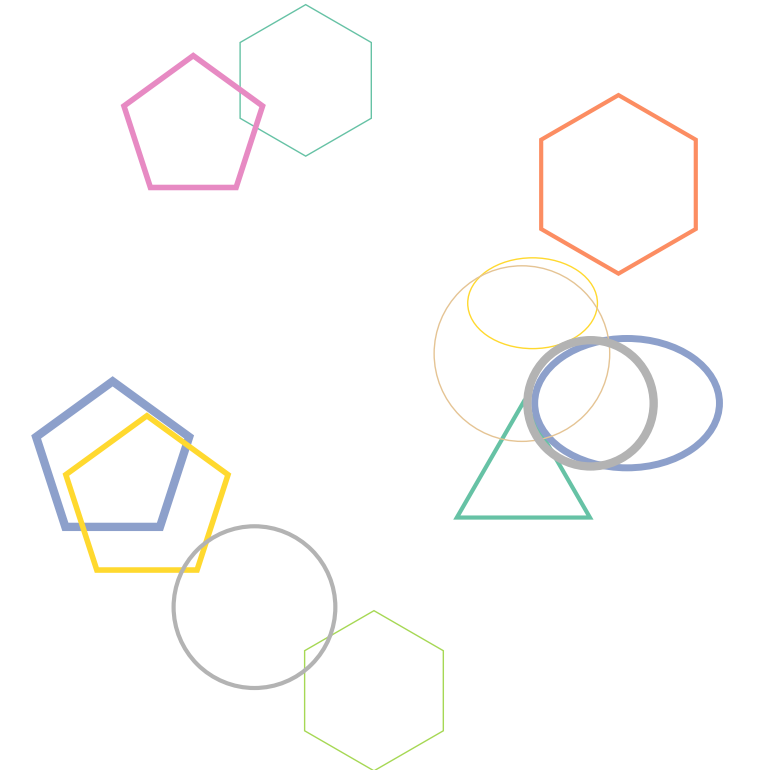[{"shape": "hexagon", "thickness": 0.5, "radius": 0.49, "center": [0.397, 0.896]}, {"shape": "triangle", "thickness": 1.5, "radius": 0.5, "center": [0.68, 0.378]}, {"shape": "hexagon", "thickness": 1.5, "radius": 0.58, "center": [0.803, 0.761]}, {"shape": "pentagon", "thickness": 3, "radius": 0.52, "center": [0.146, 0.4]}, {"shape": "oval", "thickness": 2.5, "radius": 0.6, "center": [0.814, 0.476]}, {"shape": "pentagon", "thickness": 2, "radius": 0.47, "center": [0.251, 0.833]}, {"shape": "hexagon", "thickness": 0.5, "radius": 0.52, "center": [0.486, 0.103]}, {"shape": "oval", "thickness": 0.5, "radius": 0.42, "center": [0.692, 0.606]}, {"shape": "pentagon", "thickness": 2, "radius": 0.55, "center": [0.191, 0.349]}, {"shape": "circle", "thickness": 0.5, "radius": 0.57, "center": [0.678, 0.541]}, {"shape": "circle", "thickness": 3, "radius": 0.41, "center": [0.767, 0.476]}, {"shape": "circle", "thickness": 1.5, "radius": 0.53, "center": [0.33, 0.212]}]